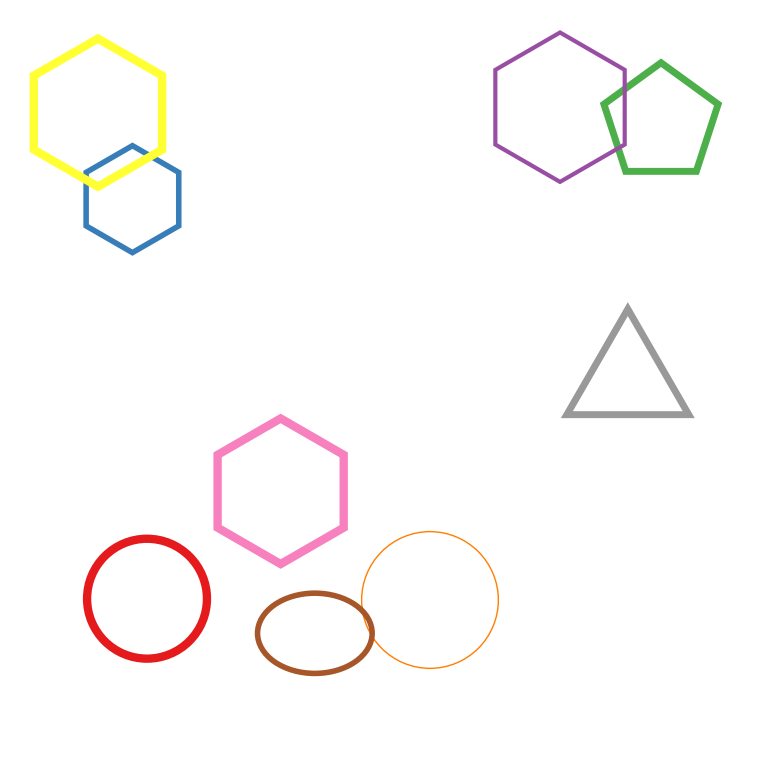[{"shape": "circle", "thickness": 3, "radius": 0.39, "center": [0.191, 0.222]}, {"shape": "hexagon", "thickness": 2, "radius": 0.35, "center": [0.172, 0.741]}, {"shape": "pentagon", "thickness": 2.5, "radius": 0.39, "center": [0.858, 0.841]}, {"shape": "hexagon", "thickness": 1.5, "radius": 0.48, "center": [0.727, 0.861]}, {"shape": "circle", "thickness": 0.5, "radius": 0.44, "center": [0.558, 0.221]}, {"shape": "hexagon", "thickness": 3, "radius": 0.48, "center": [0.127, 0.854]}, {"shape": "oval", "thickness": 2, "radius": 0.37, "center": [0.409, 0.178]}, {"shape": "hexagon", "thickness": 3, "radius": 0.47, "center": [0.364, 0.362]}, {"shape": "triangle", "thickness": 2.5, "radius": 0.46, "center": [0.815, 0.507]}]